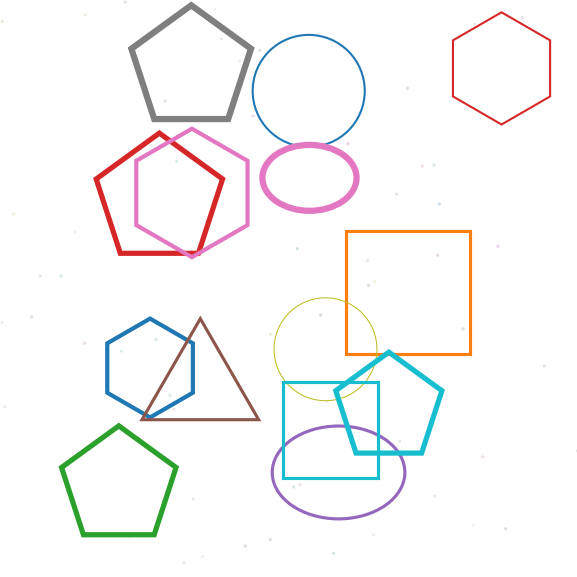[{"shape": "hexagon", "thickness": 2, "radius": 0.43, "center": [0.26, 0.362]}, {"shape": "circle", "thickness": 1, "radius": 0.49, "center": [0.535, 0.842]}, {"shape": "square", "thickness": 1.5, "radius": 0.53, "center": [0.707, 0.493]}, {"shape": "pentagon", "thickness": 2.5, "radius": 0.52, "center": [0.206, 0.157]}, {"shape": "pentagon", "thickness": 2.5, "radius": 0.58, "center": [0.276, 0.654]}, {"shape": "hexagon", "thickness": 1, "radius": 0.49, "center": [0.868, 0.881]}, {"shape": "oval", "thickness": 1.5, "radius": 0.57, "center": [0.586, 0.181]}, {"shape": "triangle", "thickness": 1.5, "radius": 0.58, "center": [0.347, 0.331]}, {"shape": "hexagon", "thickness": 2, "radius": 0.56, "center": [0.332, 0.665]}, {"shape": "oval", "thickness": 3, "radius": 0.41, "center": [0.536, 0.691]}, {"shape": "pentagon", "thickness": 3, "radius": 0.54, "center": [0.331, 0.881]}, {"shape": "circle", "thickness": 0.5, "radius": 0.45, "center": [0.564, 0.394]}, {"shape": "pentagon", "thickness": 2.5, "radius": 0.48, "center": [0.673, 0.293]}, {"shape": "square", "thickness": 1.5, "radius": 0.41, "center": [0.572, 0.254]}]